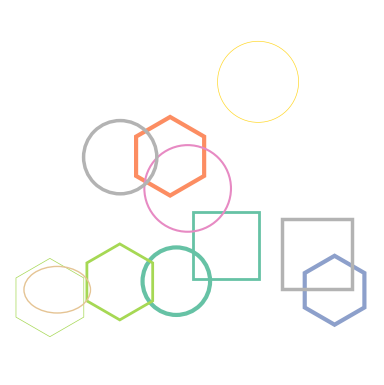[{"shape": "square", "thickness": 2, "radius": 0.43, "center": [0.587, 0.362]}, {"shape": "circle", "thickness": 3, "radius": 0.44, "center": [0.458, 0.27]}, {"shape": "hexagon", "thickness": 3, "radius": 0.51, "center": [0.442, 0.594]}, {"shape": "hexagon", "thickness": 3, "radius": 0.45, "center": [0.869, 0.246]}, {"shape": "circle", "thickness": 1.5, "radius": 0.56, "center": [0.487, 0.511]}, {"shape": "hexagon", "thickness": 2, "radius": 0.49, "center": [0.311, 0.268]}, {"shape": "hexagon", "thickness": 0.5, "radius": 0.51, "center": [0.13, 0.227]}, {"shape": "circle", "thickness": 0.5, "radius": 0.53, "center": [0.67, 0.787]}, {"shape": "oval", "thickness": 1, "radius": 0.43, "center": [0.149, 0.247]}, {"shape": "circle", "thickness": 2.5, "radius": 0.48, "center": [0.312, 0.592]}, {"shape": "square", "thickness": 2.5, "radius": 0.45, "center": [0.824, 0.341]}]